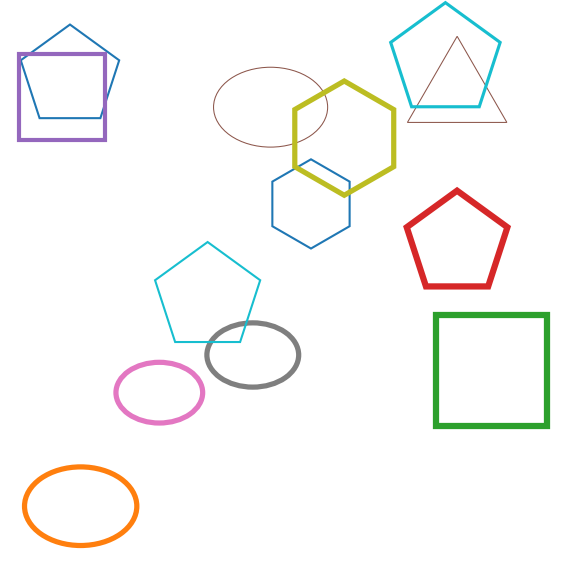[{"shape": "hexagon", "thickness": 1, "radius": 0.39, "center": [0.539, 0.646]}, {"shape": "pentagon", "thickness": 1, "radius": 0.45, "center": [0.121, 0.867]}, {"shape": "oval", "thickness": 2.5, "radius": 0.49, "center": [0.14, 0.123]}, {"shape": "square", "thickness": 3, "radius": 0.48, "center": [0.851, 0.358]}, {"shape": "pentagon", "thickness": 3, "radius": 0.46, "center": [0.791, 0.577]}, {"shape": "square", "thickness": 2, "radius": 0.37, "center": [0.108, 0.831]}, {"shape": "oval", "thickness": 0.5, "radius": 0.49, "center": [0.469, 0.814]}, {"shape": "triangle", "thickness": 0.5, "radius": 0.5, "center": [0.792, 0.837]}, {"shape": "oval", "thickness": 2.5, "radius": 0.38, "center": [0.276, 0.319]}, {"shape": "oval", "thickness": 2.5, "radius": 0.4, "center": [0.438, 0.384]}, {"shape": "hexagon", "thickness": 2.5, "radius": 0.49, "center": [0.596, 0.76]}, {"shape": "pentagon", "thickness": 1, "radius": 0.48, "center": [0.36, 0.484]}, {"shape": "pentagon", "thickness": 1.5, "radius": 0.5, "center": [0.771, 0.895]}]